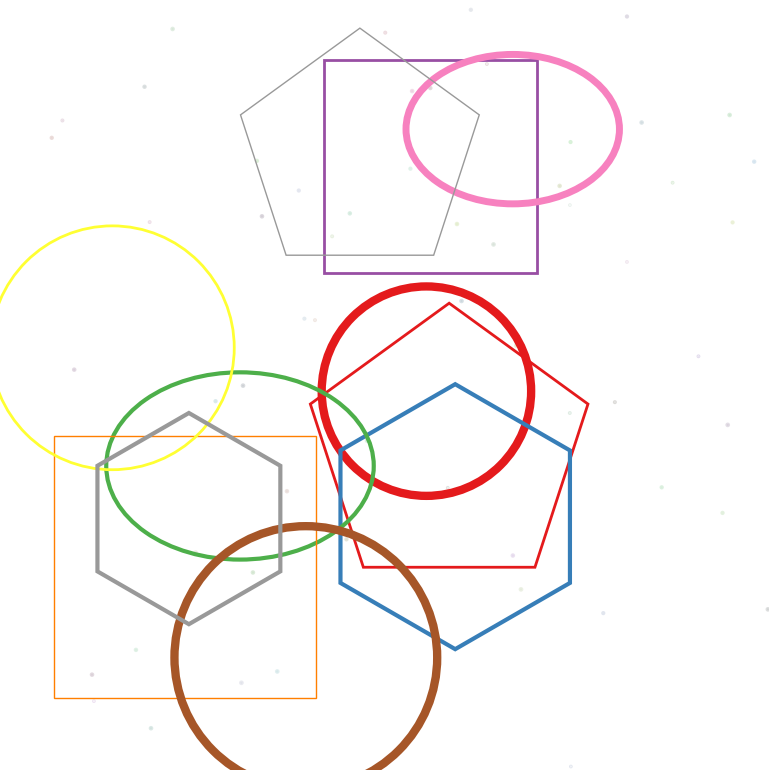[{"shape": "pentagon", "thickness": 1, "radius": 0.95, "center": [0.583, 0.417]}, {"shape": "circle", "thickness": 3, "radius": 0.68, "center": [0.554, 0.492]}, {"shape": "hexagon", "thickness": 1.5, "radius": 0.86, "center": [0.591, 0.329]}, {"shape": "oval", "thickness": 1.5, "radius": 0.87, "center": [0.312, 0.395]}, {"shape": "square", "thickness": 1, "radius": 0.69, "center": [0.559, 0.783]}, {"shape": "square", "thickness": 0.5, "radius": 0.85, "center": [0.24, 0.263]}, {"shape": "circle", "thickness": 1, "radius": 0.79, "center": [0.146, 0.548]}, {"shape": "circle", "thickness": 3, "radius": 0.85, "center": [0.397, 0.146]}, {"shape": "oval", "thickness": 2.5, "radius": 0.69, "center": [0.666, 0.832]}, {"shape": "pentagon", "thickness": 0.5, "radius": 0.82, "center": [0.467, 0.8]}, {"shape": "hexagon", "thickness": 1.5, "radius": 0.69, "center": [0.245, 0.327]}]